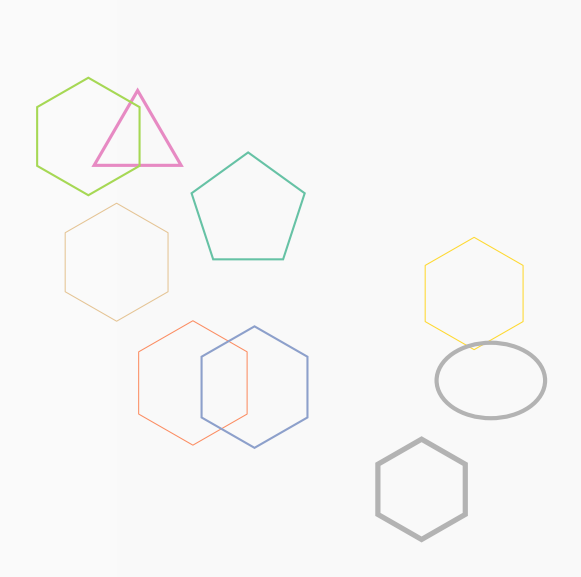[{"shape": "pentagon", "thickness": 1, "radius": 0.51, "center": [0.427, 0.633]}, {"shape": "hexagon", "thickness": 0.5, "radius": 0.54, "center": [0.332, 0.336]}, {"shape": "hexagon", "thickness": 1, "radius": 0.53, "center": [0.438, 0.329]}, {"shape": "triangle", "thickness": 1.5, "radius": 0.43, "center": [0.237, 0.756]}, {"shape": "hexagon", "thickness": 1, "radius": 0.51, "center": [0.152, 0.763]}, {"shape": "hexagon", "thickness": 0.5, "radius": 0.49, "center": [0.816, 0.491]}, {"shape": "hexagon", "thickness": 0.5, "radius": 0.51, "center": [0.201, 0.545]}, {"shape": "hexagon", "thickness": 2.5, "radius": 0.43, "center": [0.725, 0.152]}, {"shape": "oval", "thickness": 2, "radius": 0.47, "center": [0.844, 0.34]}]